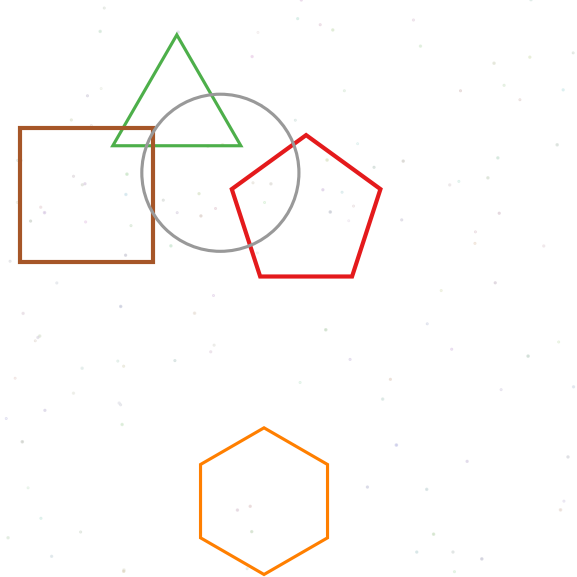[{"shape": "pentagon", "thickness": 2, "radius": 0.68, "center": [0.53, 0.63]}, {"shape": "triangle", "thickness": 1.5, "radius": 0.64, "center": [0.306, 0.811]}, {"shape": "hexagon", "thickness": 1.5, "radius": 0.63, "center": [0.457, 0.131]}, {"shape": "square", "thickness": 2, "radius": 0.58, "center": [0.15, 0.662]}, {"shape": "circle", "thickness": 1.5, "radius": 0.68, "center": [0.382, 0.7]}]